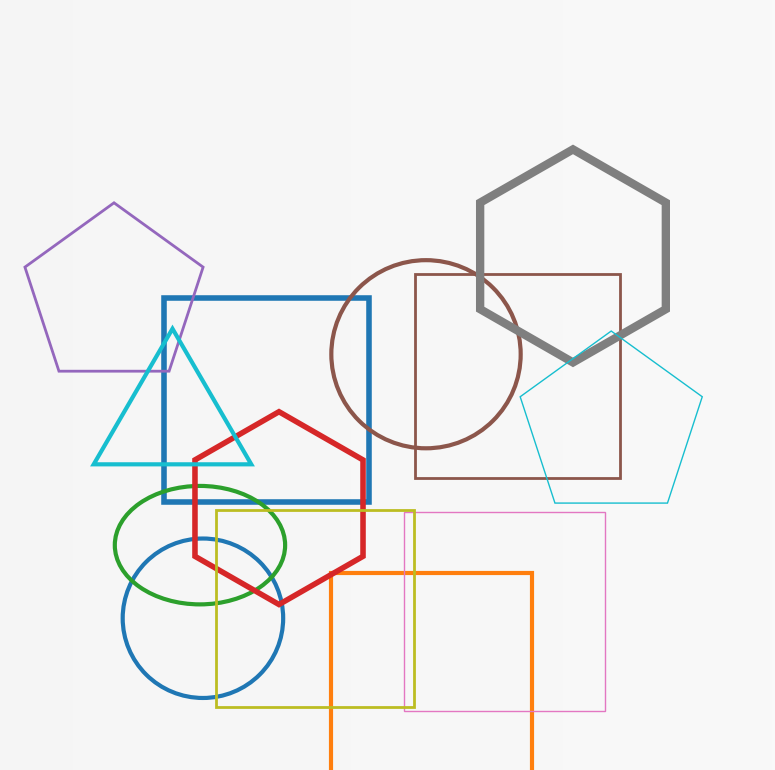[{"shape": "circle", "thickness": 1.5, "radius": 0.52, "center": [0.262, 0.197]}, {"shape": "square", "thickness": 2, "radius": 0.66, "center": [0.344, 0.481]}, {"shape": "square", "thickness": 1.5, "radius": 0.65, "center": [0.557, 0.127]}, {"shape": "oval", "thickness": 1.5, "radius": 0.55, "center": [0.258, 0.292]}, {"shape": "hexagon", "thickness": 2, "radius": 0.63, "center": [0.36, 0.34]}, {"shape": "pentagon", "thickness": 1, "radius": 0.6, "center": [0.147, 0.616]}, {"shape": "circle", "thickness": 1.5, "radius": 0.61, "center": [0.55, 0.54]}, {"shape": "square", "thickness": 1, "radius": 0.66, "center": [0.668, 0.512]}, {"shape": "square", "thickness": 0.5, "radius": 0.65, "center": [0.651, 0.206]}, {"shape": "hexagon", "thickness": 3, "radius": 0.69, "center": [0.739, 0.668]}, {"shape": "square", "thickness": 1, "radius": 0.64, "center": [0.406, 0.21]}, {"shape": "triangle", "thickness": 1.5, "radius": 0.59, "center": [0.223, 0.456]}, {"shape": "pentagon", "thickness": 0.5, "radius": 0.62, "center": [0.789, 0.447]}]